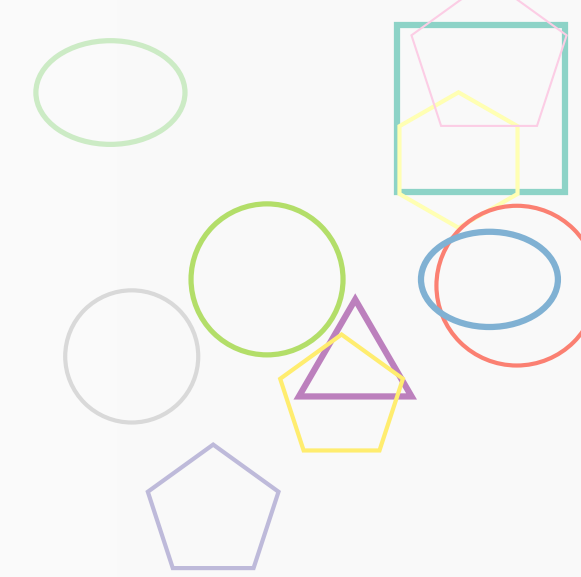[{"shape": "square", "thickness": 3, "radius": 0.72, "center": [0.827, 0.811]}, {"shape": "hexagon", "thickness": 2, "radius": 0.59, "center": [0.789, 0.722]}, {"shape": "pentagon", "thickness": 2, "radius": 0.59, "center": [0.367, 0.111]}, {"shape": "circle", "thickness": 2, "radius": 0.69, "center": [0.889, 0.505]}, {"shape": "oval", "thickness": 3, "radius": 0.59, "center": [0.842, 0.515]}, {"shape": "circle", "thickness": 2.5, "radius": 0.65, "center": [0.459, 0.515]}, {"shape": "pentagon", "thickness": 1, "radius": 0.7, "center": [0.841, 0.895]}, {"shape": "circle", "thickness": 2, "radius": 0.57, "center": [0.227, 0.382]}, {"shape": "triangle", "thickness": 3, "radius": 0.56, "center": [0.611, 0.369]}, {"shape": "oval", "thickness": 2.5, "radius": 0.64, "center": [0.19, 0.839]}, {"shape": "pentagon", "thickness": 2, "radius": 0.56, "center": [0.588, 0.309]}]